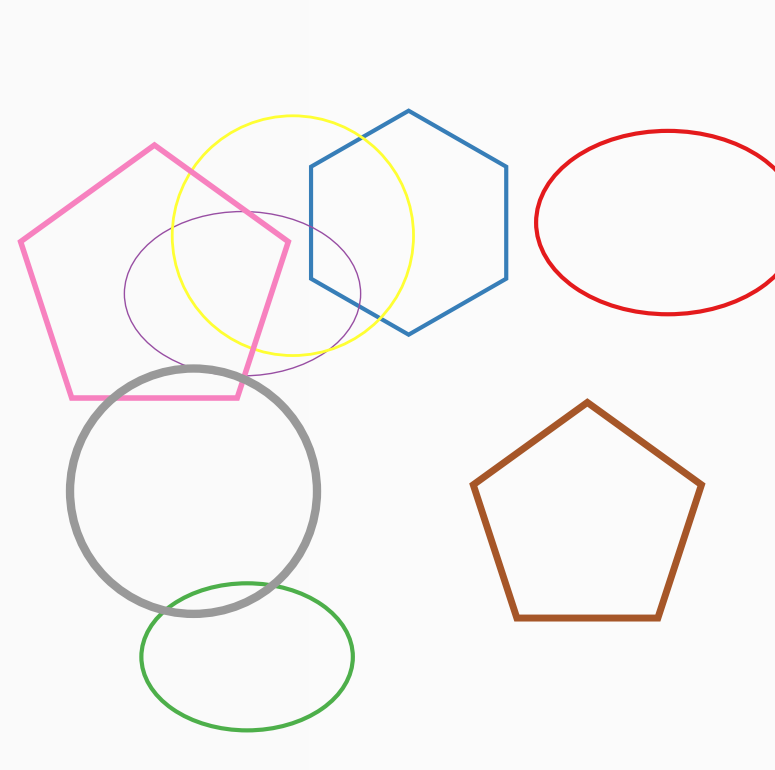[{"shape": "oval", "thickness": 1.5, "radius": 0.85, "center": [0.862, 0.711]}, {"shape": "hexagon", "thickness": 1.5, "radius": 0.73, "center": [0.527, 0.711]}, {"shape": "oval", "thickness": 1.5, "radius": 0.68, "center": [0.319, 0.147]}, {"shape": "oval", "thickness": 0.5, "radius": 0.76, "center": [0.313, 0.619]}, {"shape": "circle", "thickness": 1, "radius": 0.78, "center": [0.378, 0.694]}, {"shape": "pentagon", "thickness": 2.5, "radius": 0.77, "center": [0.758, 0.323]}, {"shape": "pentagon", "thickness": 2, "radius": 0.91, "center": [0.199, 0.63]}, {"shape": "circle", "thickness": 3, "radius": 0.8, "center": [0.25, 0.362]}]